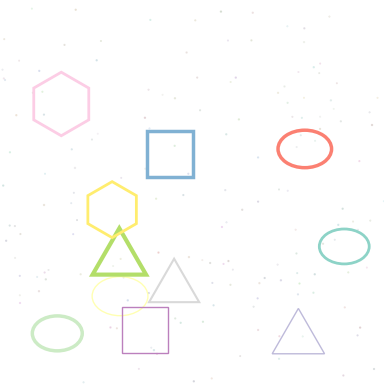[{"shape": "oval", "thickness": 2, "radius": 0.32, "center": [0.894, 0.36]}, {"shape": "oval", "thickness": 1, "radius": 0.36, "center": [0.312, 0.231]}, {"shape": "triangle", "thickness": 1, "radius": 0.39, "center": [0.775, 0.12]}, {"shape": "oval", "thickness": 2.5, "radius": 0.35, "center": [0.792, 0.613]}, {"shape": "square", "thickness": 2.5, "radius": 0.3, "center": [0.441, 0.601]}, {"shape": "triangle", "thickness": 3, "radius": 0.4, "center": [0.31, 0.327]}, {"shape": "hexagon", "thickness": 2, "radius": 0.41, "center": [0.159, 0.73]}, {"shape": "triangle", "thickness": 1.5, "radius": 0.38, "center": [0.452, 0.253]}, {"shape": "square", "thickness": 1, "radius": 0.3, "center": [0.376, 0.143]}, {"shape": "oval", "thickness": 2.5, "radius": 0.32, "center": [0.149, 0.134]}, {"shape": "hexagon", "thickness": 2, "radius": 0.36, "center": [0.291, 0.455]}]